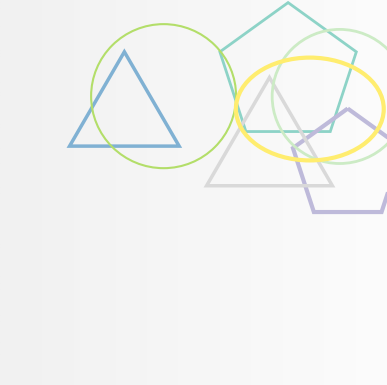[{"shape": "pentagon", "thickness": 2, "radius": 0.93, "center": [0.743, 0.808]}, {"shape": "pentagon", "thickness": 3, "radius": 0.74, "center": [0.897, 0.569]}, {"shape": "triangle", "thickness": 2.5, "radius": 0.82, "center": [0.321, 0.702]}, {"shape": "circle", "thickness": 1.5, "radius": 0.94, "center": [0.422, 0.75]}, {"shape": "triangle", "thickness": 2.5, "radius": 0.94, "center": [0.695, 0.611]}, {"shape": "circle", "thickness": 2, "radius": 0.87, "center": [0.877, 0.749]}, {"shape": "oval", "thickness": 3, "radius": 0.95, "center": [0.8, 0.717]}]